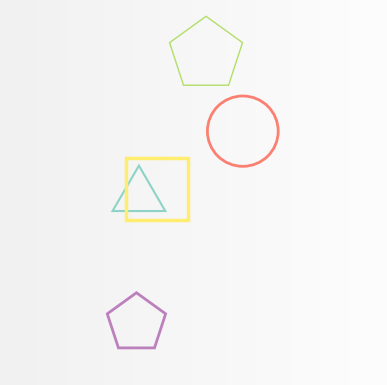[{"shape": "triangle", "thickness": 1.5, "radius": 0.39, "center": [0.359, 0.491]}, {"shape": "circle", "thickness": 2, "radius": 0.46, "center": [0.627, 0.659]}, {"shape": "pentagon", "thickness": 1, "radius": 0.49, "center": [0.532, 0.859]}, {"shape": "pentagon", "thickness": 2, "radius": 0.4, "center": [0.352, 0.16]}, {"shape": "square", "thickness": 2.5, "radius": 0.4, "center": [0.406, 0.509]}]